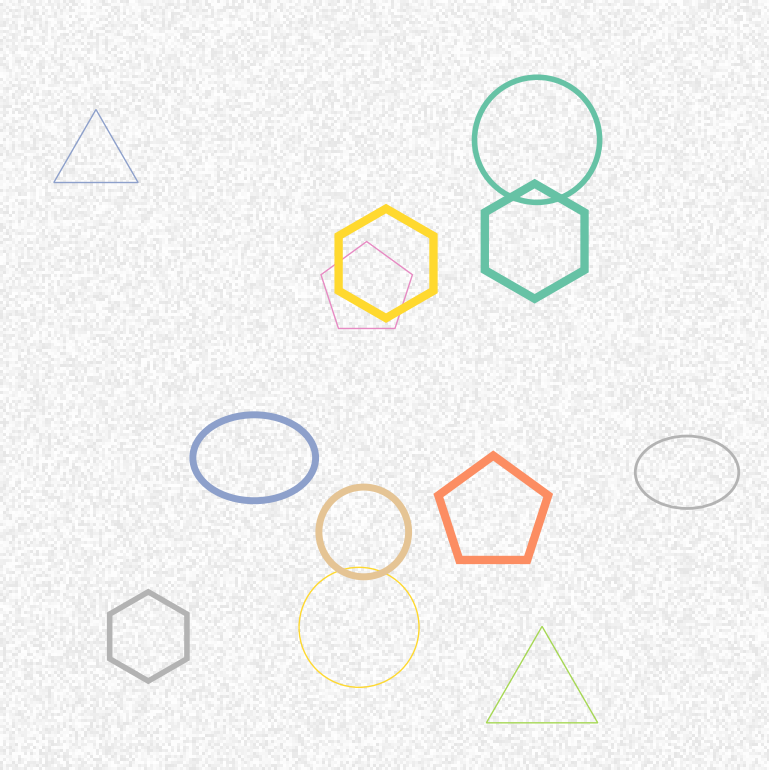[{"shape": "circle", "thickness": 2, "radius": 0.41, "center": [0.697, 0.818]}, {"shape": "hexagon", "thickness": 3, "radius": 0.37, "center": [0.694, 0.687]}, {"shape": "pentagon", "thickness": 3, "radius": 0.37, "center": [0.641, 0.333]}, {"shape": "triangle", "thickness": 0.5, "radius": 0.32, "center": [0.125, 0.795]}, {"shape": "oval", "thickness": 2.5, "radius": 0.4, "center": [0.33, 0.405]}, {"shape": "pentagon", "thickness": 0.5, "radius": 0.31, "center": [0.476, 0.624]}, {"shape": "triangle", "thickness": 0.5, "radius": 0.42, "center": [0.704, 0.103]}, {"shape": "circle", "thickness": 0.5, "radius": 0.39, "center": [0.466, 0.185]}, {"shape": "hexagon", "thickness": 3, "radius": 0.36, "center": [0.501, 0.658]}, {"shape": "circle", "thickness": 2.5, "radius": 0.29, "center": [0.472, 0.309]}, {"shape": "oval", "thickness": 1, "radius": 0.34, "center": [0.892, 0.387]}, {"shape": "hexagon", "thickness": 2, "radius": 0.29, "center": [0.193, 0.173]}]